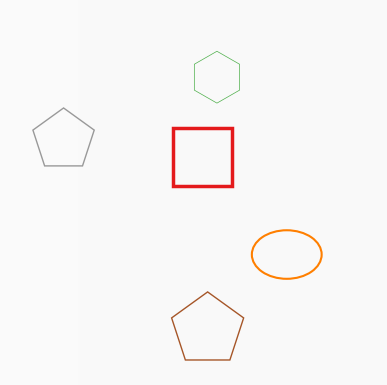[{"shape": "square", "thickness": 2.5, "radius": 0.38, "center": [0.521, 0.592]}, {"shape": "hexagon", "thickness": 0.5, "radius": 0.34, "center": [0.56, 0.8]}, {"shape": "oval", "thickness": 1.5, "radius": 0.45, "center": [0.74, 0.339]}, {"shape": "pentagon", "thickness": 1, "radius": 0.49, "center": [0.536, 0.144]}, {"shape": "pentagon", "thickness": 1, "radius": 0.42, "center": [0.164, 0.636]}]